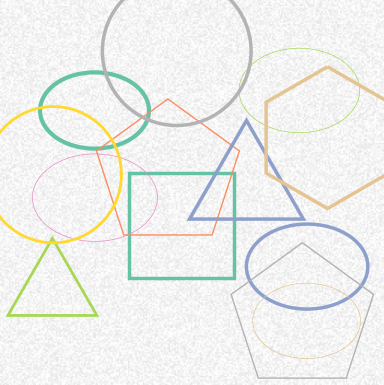[{"shape": "square", "thickness": 2.5, "radius": 0.68, "center": [0.472, 0.415]}, {"shape": "oval", "thickness": 3, "radius": 0.71, "center": [0.246, 0.713]}, {"shape": "pentagon", "thickness": 1, "radius": 0.98, "center": [0.436, 0.548]}, {"shape": "triangle", "thickness": 2.5, "radius": 0.85, "center": [0.64, 0.516]}, {"shape": "oval", "thickness": 2.5, "radius": 0.79, "center": [0.798, 0.308]}, {"shape": "oval", "thickness": 0.5, "radius": 0.81, "center": [0.247, 0.487]}, {"shape": "oval", "thickness": 0.5, "radius": 0.78, "center": [0.778, 0.765]}, {"shape": "triangle", "thickness": 2, "radius": 0.67, "center": [0.136, 0.247]}, {"shape": "circle", "thickness": 2, "radius": 0.88, "center": [0.139, 0.546]}, {"shape": "oval", "thickness": 0.5, "radius": 0.7, "center": [0.796, 0.166]}, {"shape": "hexagon", "thickness": 2.5, "radius": 0.92, "center": [0.851, 0.642]}, {"shape": "pentagon", "thickness": 1, "radius": 0.97, "center": [0.785, 0.175]}, {"shape": "circle", "thickness": 2.5, "radius": 0.97, "center": [0.459, 0.867]}]